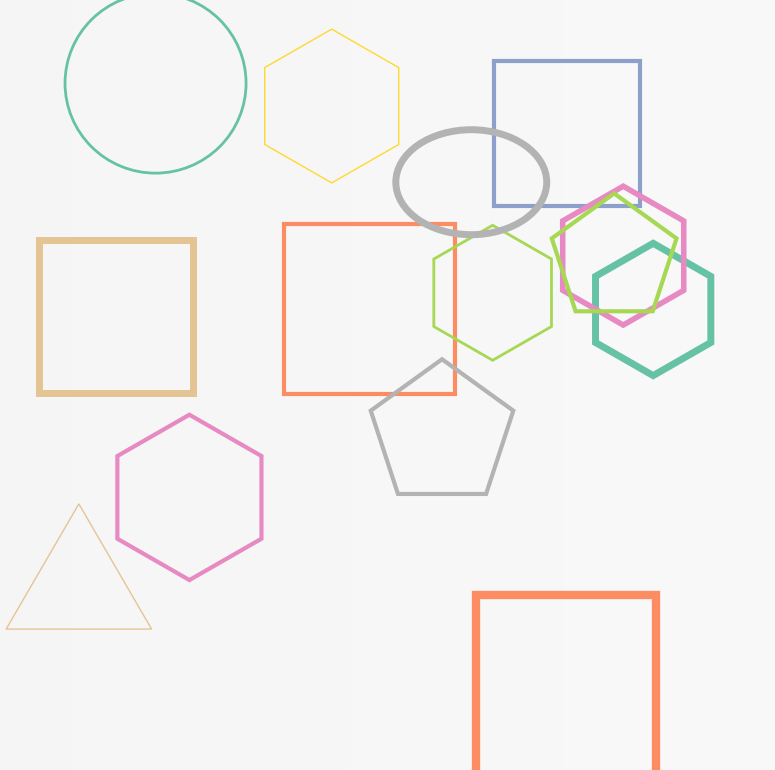[{"shape": "circle", "thickness": 1, "radius": 0.58, "center": [0.201, 0.892]}, {"shape": "hexagon", "thickness": 2.5, "radius": 0.43, "center": [0.843, 0.598]}, {"shape": "square", "thickness": 1.5, "radius": 0.55, "center": [0.477, 0.599]}, {"shape": "square", "thickness": 3, "radius": 0.58, "center": [0.731, 0.112]}, {"shape": "square", "thickness": 1.5, "radius": 0.47, "center": [0.731, 0.826]}, {"shape": "hexagon", "thickness": 1.5, "radius": 0.54, "center": [0.244, 0.354]}, {"shape": "hexagon", "thickness": 2, "radius": 0.45, "center": [0.804, 0.668]}, {"shape": "hexagon", "thickness": 1, "radius": 0.44, "center": [0.636, 0.62]}, {"shape": "pentagon", "thickness": 1.5, "radius": 0.42, "center": [0.792, 0.664]}, {"shape": "hexagon", "thickness": 0.5, "radius": 0.5, "center": [0.428, 0.862]}, {"shape": "square", "thickness": 2.5, "radius": 0.5, "center": [0.15, 0.589]}, {"shape": "triangle", "thickness": 0.5, "radius": 0.54, "center": [0.102, 0.237]}, {"shape": "oval", "thickness": 2.5, "radius": 0.49, "center": [0.608, 0.763]}, {"shape": "pentagon", "thickness": 1.5, "radius": 0.48, "center": [0.57, 0.437]}]